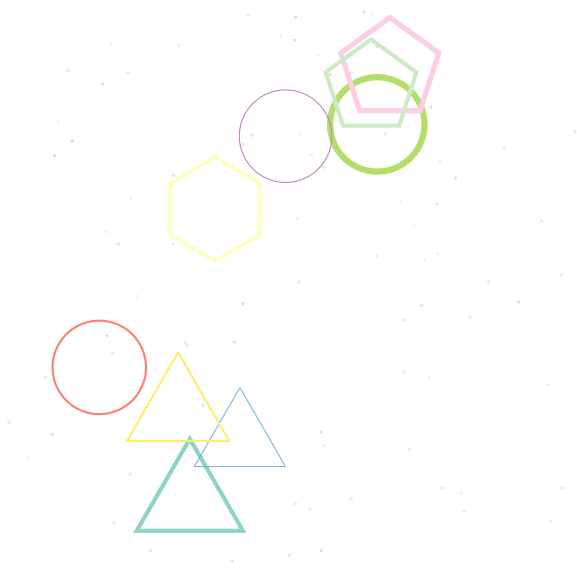[{"shape": "triangle", "thickness": 2, "radius": 0.53, "center": [0.329, 0.133]}, {"shape": "hexagon", "thickness": 1.5, "radius": 0.45, "center": [0.372, 0.637]}, {"shape": "circle", "thickness": 1, "radius": 0.4, "center": [0.172, 0.363]}, {"shape": "triangle", "thickness": 0.5, "radius": 0.46, "center": [0.415, 0.237]}, {"shape": "circle", "thickness": 3, "radius": 0.41, "center": [0.653, 0.784]}, {"shape": "pentagon", "thickness": 2.5, "radius": 0.45, "center": [0.675, 0.88]}, {"shape": "circle", "thickness": 0.5, "radius": 0.4, "center": [0.495, 0.763]}, {"shape": "pentagon", "thickness": 2, "radius": 0.41, "center": [0.643, 0.848]}, {"shape": "triangle", "thickness": 1, "radius": 0.51, "center": [0.308, 0.287]}]